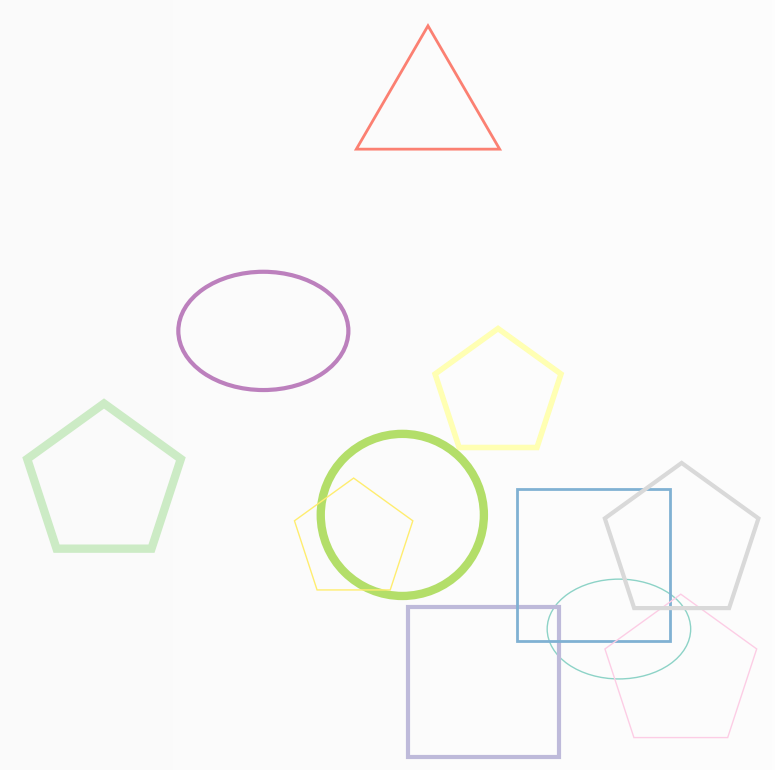[{"shape": "oval", "thickness": 0.5, "radius": 0.46, "center": [0.799, 0.183]}, {"shape": "pentagon", "thickness": 2, "radius": 0.43, "center": [0.643, 0.488]}, {"shape": "square", "thickness": 1.5, "radius": 0.48, "center": [0.624, 0.114]}, {"shape": "triangle", "thickness": 1, "radius": 0.53, "center": [0.552, 0.86]}, {"shape": "square", "thickness": 1, "radius": 0.49, "center": [0.766, 0.266]}, {"shape": "circle", "thickness": 3, "radius": 0.53, "center": [0.519, 0.331]}, {"shape": "pentagon", "thickness": 0.5, "radius": 0.51, "center": [0.878, 0.125]}, {"shape": "pentagon", "thickness": 1.5, "radius": 0.52, "center": [0.88, 0.295]}, {"shape": "oval", "thickness": 1.5, "radius": 0.55, "center": [0.34, 0.57]}, {"shape": "pentagon", "thickness": 3, "radius": 0.52, "center": [0.134, 0.372]}, {"shape": "pentagon", "thickness": 0.5, "radius": 0.4, "center": [0.456, 0.299]}]